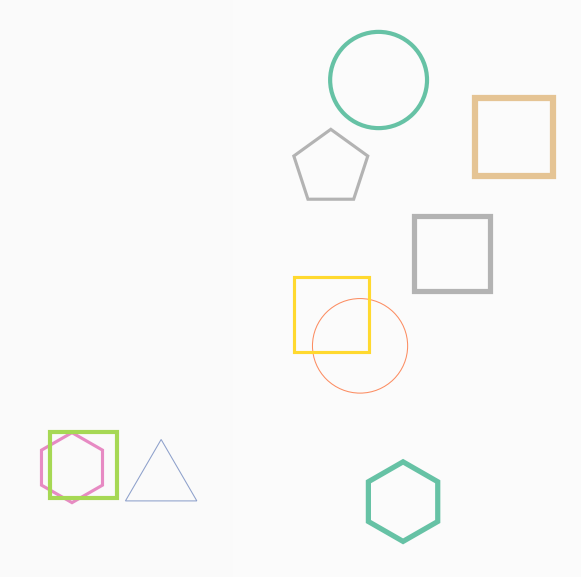[{"shape": "circle", "thickness": 2, "radius": 0.42, "center": [0.651, 0.861]}, {"shape": "hexagon", "thickness": 2.5, "radius": 0.34, "center": [0.693, 0.131]}, {"shape": "circle", "thickness": 0.5, "radius": 0.41, "center": [0.619, 0.4]}, {"shape": "triangle", "thickness": 0.5, "radius": 0.35, "center": [0.277, 0.167]}, {"shape": "hexagon", "thickness": 1.5, "radius": 0.3, "center": [0.124, 0.189]}, {"shape": "square", "thickness": 2, "radius": 0.29, "center": [0.144, 0.194]}, {"shape": "square", "thickness": 1.5, "radius": 0.32, "center": [0.571, 0.454]}, {"shape": "square", "thickness": 3, "radius": 0.34, "center": [0.884, 0.761]}, {"shape": "pentagon", "thickness": 1.5, "radius": 0.33, "center": [0.569, 0.708]}, {"shape": "square", "thickness": 2.5, "radius": 0.33, "center": [0.778, 0.56]}]